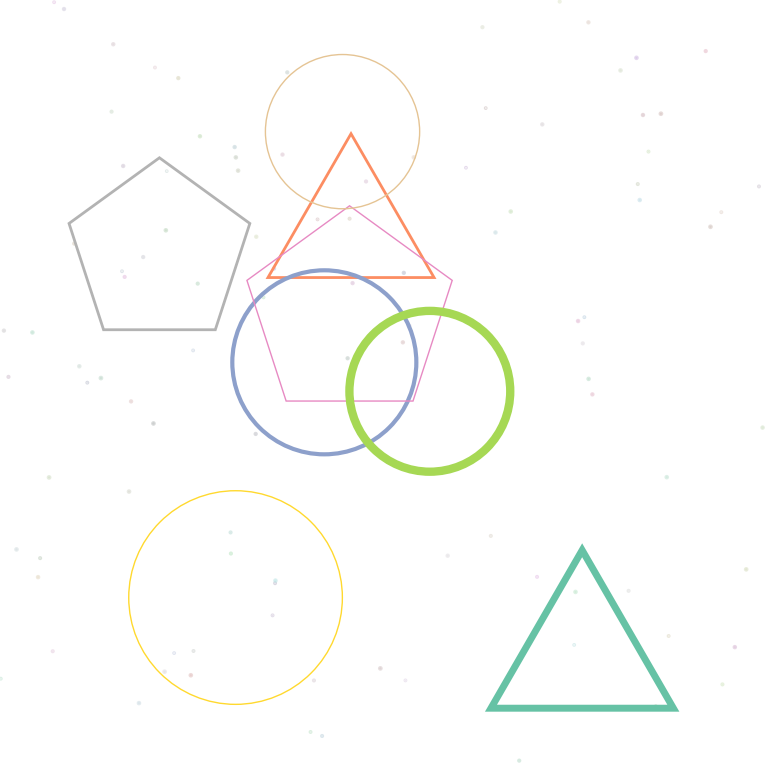[{"shape": "triangle", "thickness": 2.5, "radius": 0.68, "center": [0.756, 0.149]}, {"shape": "triangle", "thickness": 1, "radius": 0.62, "center": [0.456, 0.702]}, {"shape": "circle", "thickness": 1.5, "radius": 0.6, "center": [0.421, 0.529]}, {"shape": "pentagon", "thickness": 0.5, "radius": 0.7, "center": [0.454, 0.593]}, {"shape": "circle", "thickness": 3, "radius": 0.52, "center": [0.558, 0.492]}, {"shape": "circle", "thickness": 0.5, "radius": 0.69, "center": [0.306, 0.224]}, {"shape": "circle", "thickness": 0.5, "radius": 0.5, "center": [0.445, 0.829]}, {"shape": "pentagon", "thickness": 1, "radius": 0.62, "center": [0.207, 0.672]}]